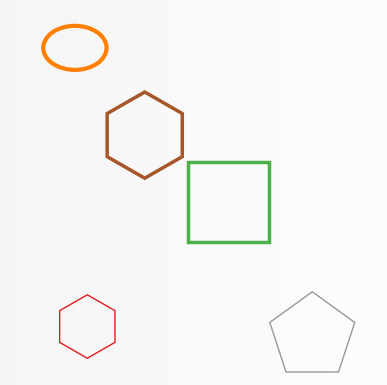[{"shape": "hexagon", "thickness": 1, "radius": 0.41, "center": [0.225, 0.152]}, {"shape": "square", "thickness": 2.5, "radius": 0.52, "center": [0.589, 0.476]}, {"shape": "oval", "thickness": 3, "radius": 0.41, "center": [0.193, 0.876]}, {"shape": "hexagon", "thickness": 2.5, "radius": 0.56, "center": [0.373, 0.649]}, {"shape": "pentagon", "thickness": 1, "radius": 0.58, "center": [0.806, 0.127]}]